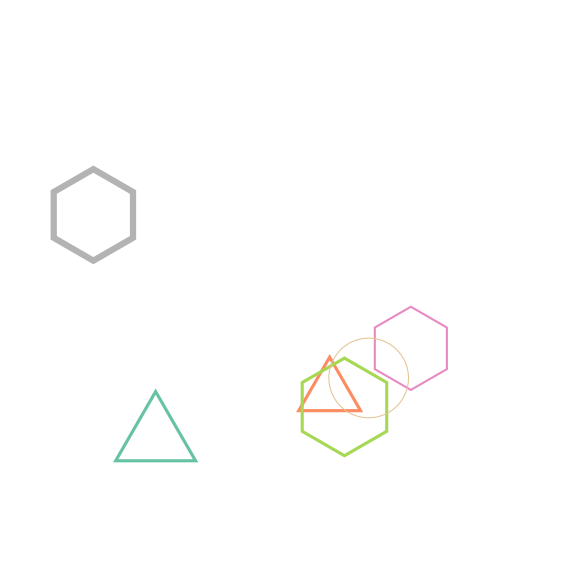[{"shape": "triangle", "thickness": 1.5, "radius": 0.4, "center": [0.269, 0.241]}, {"shape": "triangle", "thickness": 1.5, "radius": 0.31, "center": [0.571, 0.319]}, {"shape": "hexagon", "thickness": 1, "radius": 0.36, "center": [0.711, 0.396]}, {"shape": "hexagon", "thickness": 1.5, "radius": 0.42, "center": [0.596, 0.295]}, {"shape": "circle", "thickness": 0.5, "radius": 0.34, "center": [0.638, 0.345]}, {"shape": "hexagon", "thickness": 3, "radius": 0.4, "center": [0.162, 0.627]}]